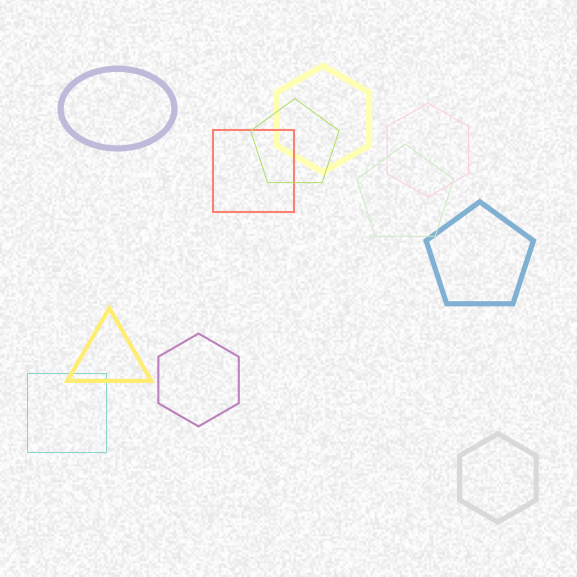[{"shape": "square", "thickness": 0.5, "radius": 0.34, "center": [0.116, 0.286]}, {"shape": "hexagon", "thickness": 3, "radius": 0.46, "center": [0.559, 0.793]}, {"shape": "oval", "thickness": 3, "radius": 0.49, "center": [0.204, 0.811]}, {"shape": "square", "thickness": 1, "radius": 0.35, "center": [0.439, 0.703]}, {"shape": "pentagon", "thickness": 2.5, "radius": 0.49, "center": [0.831, 0.552]}, {"shape": "pentagon", "thickness": 0.5, "radius": 0.4, "center": [0.511, 0.748]}, {"shape": "hexagon", "thickness": 0.5, "radius": 0.41, "center": [0.741, 0.739]}, {"shape": "hexagon", "thickness": 2.5, "radius": 0.38, "center": [0.862, 0.172]}, {"shape": "hexagon", "thickness": 1, "radius": 0.4, "center": [0.344, 0.341]}, {"shape": "pentagon", "thickness": 0.5, "radius": 0.44, "center": [0.702, 0.661]}, {"shape": "triangle", "thickness": 2, "radius": 0.42, "center": [0.189, 0.382]}]